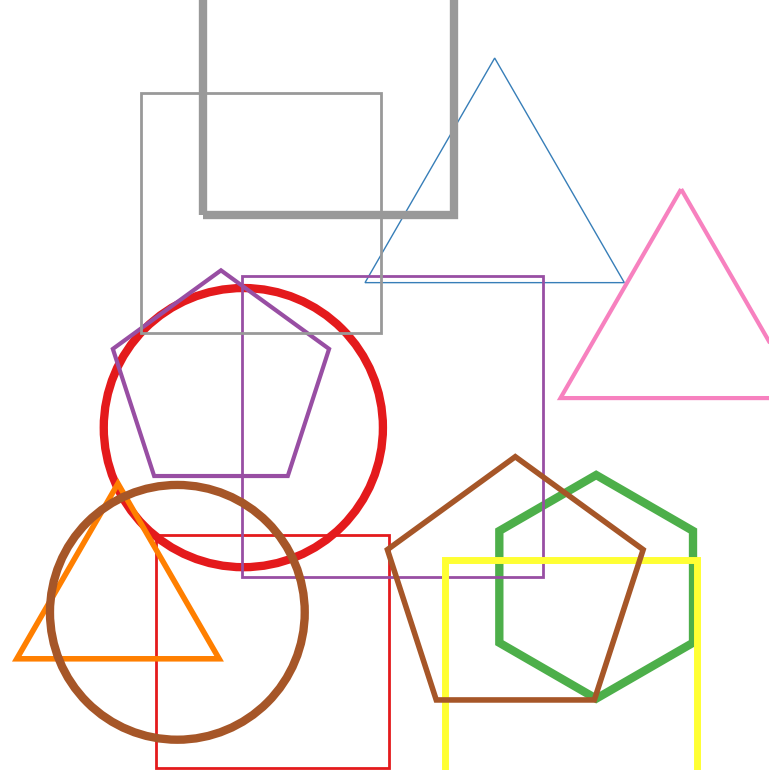[{"shape": "circle", "thickness": 3, "radius": 0.91, "center": [0.316, 0.445]}, {"shape": "square", "thickness": 1, "radius": 0.76, "center": [0.354, 0.154]}, {"shape": "triangle", "thickness": 0.5, "radius": 0.97, "center": [0.642, 0.73]}, {"shape": "hexagon", "thickness": 3, "radius": 0.73, "center": [0.774, 0.238]}, {"shape": "square", "thickness": 1, "radius": 0.98, "center": [0.51, 0.446]}, {"shape": "pentagon", "thickness": 1.5, "radius": 0.74, "center": [0.287, 0.501]}, {"shape": "triangle", "thickness": 2, "radius": 0.76, "center": [0.153, 0.22]}, {"shape": "square", "thickness": 2.5, "radius": 0.82, "center": [0.741, 0.109]}, {"shape": "pentagon", "thickness": 2, "radius": 0.87, "center": [0.669, 0.232]}, {"shape": "circle", "thickness": 3, "radius": 0.83, "center": [0.23, 0.205]}, {"shape": "triangle", "thickness": 1.5, "radius": 0.9, "center": [0.885, 0.573]}, {"shape": "square", "thickness": 1, "radius": 0.78, "center": [0.339, 0.723]}, {"shape": "square", "thickness": 3, "radius": 0.81, "center": [0.427, 0.884]}]